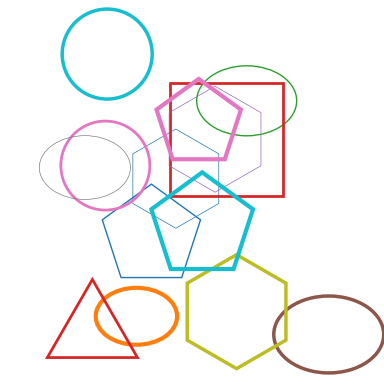[{"shape": "pentagon", "thickness": 1, "radius": 0.67, "center": [0.393, 0.388]}, {"shape": "hexagon", "thickness": 0.5, "radius": 0.64, "center": [0.457, 0.536]}, {"shape": "oval", "thickness": 3, "radius": 0.53, "center": [0.354, 0.178]}, {"shape": "oval", "thickness": 1, "radius": 0.65, "center": [0.641, 0.738]}, {"shape": "triangle", "thickness": 2, "radius": 0.68, "center": [0.24, 0.139]}, {"shape": "square", "thickness": 2, "radius": 0.74, "center": [0.589, 0.637]}, {"shape": "hexagon", "thickness": 0.5, "radius": 0.69, "center": [0.559, 0.638]}, {"shape": "oval", "thickness": 2.5, "radius": 0.71, "center": [0.854, 0.131]}, {"shape": "circle", "thickness": 2, "radius": 0.58, "center": [0.274, 0.57]}, {"shape": "pentagon", "thickness": 3, "radius": 0.58, "center": [0.516, 0.68]}, {"shape": "oval", "thickness": 0.5, "radius": 0.59, "center": [0.22, 0.565]}, {"shape": "hexagon", "thickness": 2.5, "radius": 0.74, "center": [0.614, 0.19]}, {"shape": "pentagon", "thickness": 3, "radius": 0.69, "center": [0.525, 0.413]}, {"shape": "circle", "thickness": 2.5, "radius": 0.58, "center": [0.278, 0.86]}]